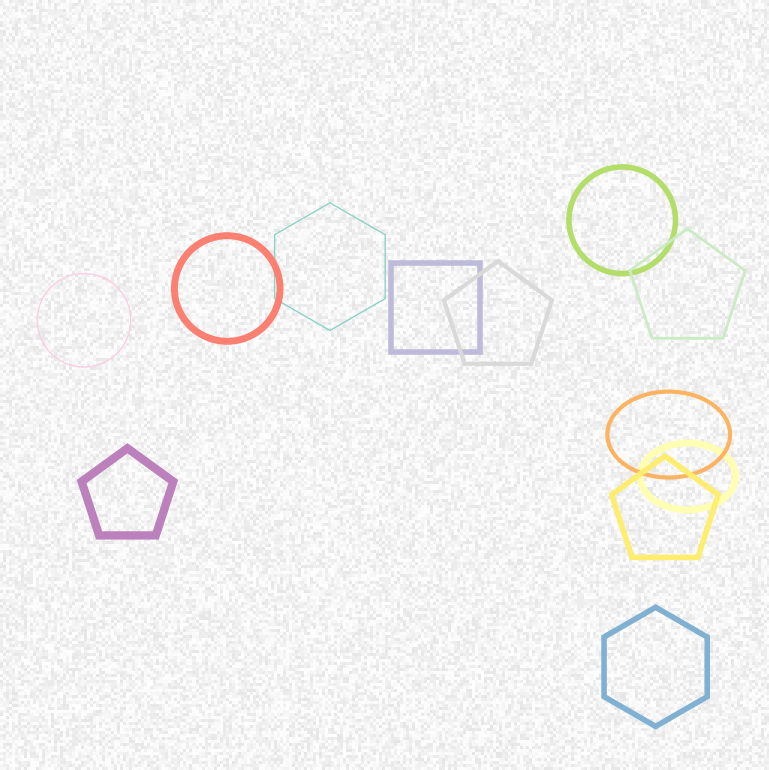[{"shape": "hexagon", "thickness": 0.5, "radius": 0.41, "center": [0.428, 0.654]}, {"shape": "oval", "thickness": 2.5, "radius": 0.31, "center": [0.893, 0.381]}, {"shape": "square", "thickness": 2, "radius": 0.29, "center": [0.565, 0.601]}, {"shape": "circle", "thickness": 2.5, "radius": 0.34, "center": [0.295, 0.625]}, {"shape": "hexagon", "thickness": 2, "radius": 0.39, "center": [0.851, 0.134]}, {"shape": "oval", "thickness": 1.5, "radius": 0.4, "center": [0.868, 0.436]}, {"shape": "circle", "thickness": 2, "radius": 0.35, "center": [0.808, 0.714]}, {"shape": "circle", "thickness": 0.5, "radius": 0.3, "center": [0.109, 0.584]}, {"shape": "pentagon", "thickness": 1.5, "radius": 0.37, "center": [0.647, 0.587]}, {"shape": "pentagon", "thickness": 3, "radius": 0.31, "center": [0.166, 0.355]}, {"shape": "pentagon", "thickness": 1, "radius": 0.39, "center": [0.893, 0.624]}, {"shape": "pentagon", "thickness": 2, "radius": 0.36, "center": [0.864, 0.335]}]